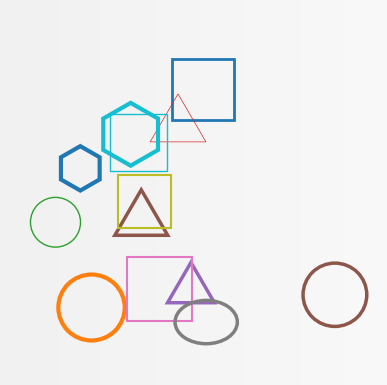[{"shape": "hexagon", "thickness": 3, "radius": 0.29, "center": [0.207, 0.563]}, {"shape": "square", "thickness": 2, "radius": 0.4, "center": [0.524, 0.767]}, {"shape": "circle", "thickness": 3, "radius": 0.43, "center": [0.236, 0.201]}, {"shape": "circle", "thickness": 1, "radius": 0.32, "center": [0.143, 0.423]}, {"shape": "triangle", "thickness": 0.5, "radius": 0.42, "center": [0.459, 0.673]}, {"shape": "triangle", "thickness": 2.5, "radius": 0.35, "center": [0.493, 0.249]}, {"shape": "triangle", "thickness": 2.5, "radius": 0.39, "center": [0.365, 0.428]}, {"shape": "circle", "thickness": 2.5, "radius": 0.41, "center": [0.864, 0.234]}, {"shape": "square", "thickness": 1.5, "radius": 0.42, "center": [0.412, 0.249]}, {"shape": "oval", "thickness": 2.5, "radius": 0.4, "center": [0.532, 0.163]}, {"shape": "square", "thickness": 1.5, "radius": 0.34, "center": [0.372, 0.477]}, {"shape": "hexagon", "thickness": 3, "radius": 0.41, "center": [0.337, 0.651]}, {"shape": "square", "thickness": 1, "radius": 0.37, "center": [0.358, 0.63]}]